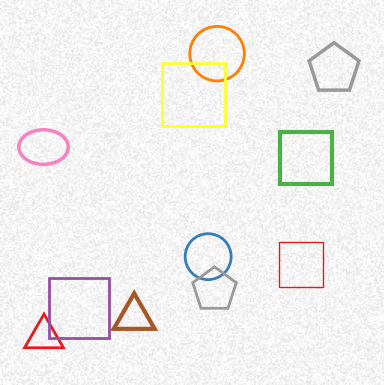[{"shape": "square", "thickness": 1, "radius": 0.29, "center": [0.781, 0.313]}, {"shape": "triangle", "thickness": 2, "radius": 0.29, "center": [0.114, 0.126]}, {"shape": "circle", "thickness": 2, "radius": 0.3, "center": [0.541, 0.333]}, {"shape": "square", "thickness": 3, "radius": 0.34, "center": [0.794, 0.59]}, {"shape": "square", "thickness": 2, "radius": 0.39, "center": [0.205, 0.199]}, {"shape": "circle", "thickness": 2, "radius": 0.35, "center": [0.564, 0.861]}, {"shape": "square", "thickness": 2, "radius": 0.41, "center": [0.503, 0.754]}, {"shape": "triangle", "thickness": 3, "radius": 0.31, "center": [0.349, 0.177]}, {"shape": "oval", "thickness": 2.5, "radius": 0.32, "center": [0.113, 0.618]}, {"shape": "pentagon", "thickness": 2, "radius": 0.3, "center": [0.557, 0.247]}, {"shape": "pentagon", "thickness": 2.5, "radius": 0.34, "center": [0.868, 0.821]}]